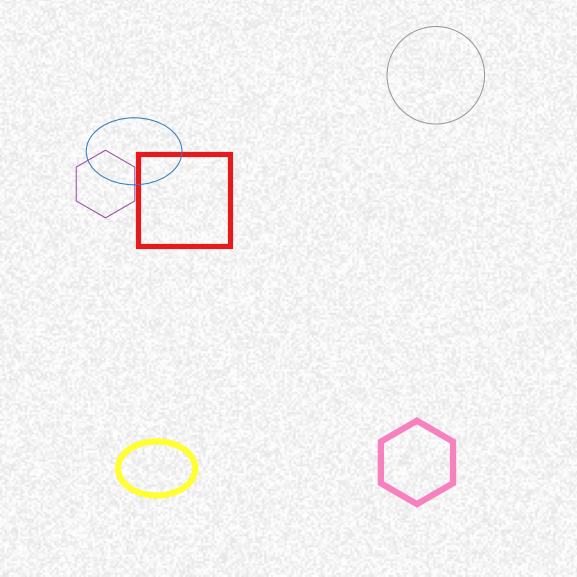[{"shape": "square", "thickness": 2.5, "radius": 0.4, "center": [0.319, 0.653]}, {"shape": "oval", "thickness": 0.5, "radius": 0.41, "center": [0.232, 0.737]}, {"shape": "hexagon", "thickness": 0.5, "radius": 0.29, "center": [0.183, 0.68]}, {"shape": "oval", "thickness": 3, "radius": 0.34, "center": [0.271, 0.188]}, {"shape": "hexagon", "thickness": 3, "radius": 0.36, "center": [0.722, 0.198]}, {"shape": "circle", "thickness": 0.5, "radius": 0.42, "center": [0.755, 0.869]}]